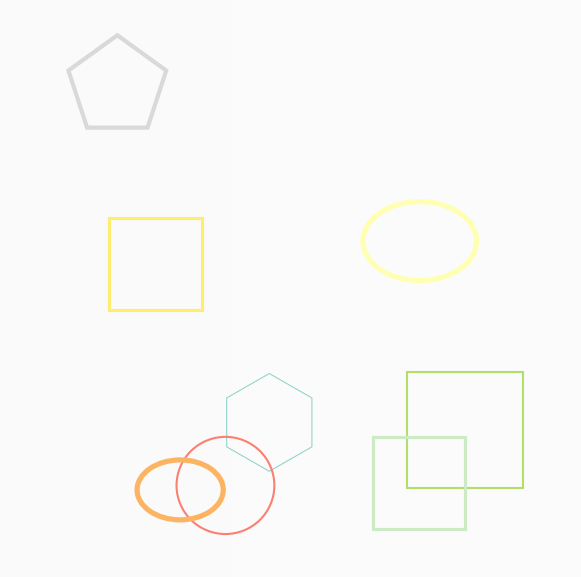[{"shape": "hexagon", "thickness": 0.5, "radius": 0.42, "center": [0.463, 0.268]}, {"shape": "oval", "thickness": 2.5, "radius": 0.49, "center": [0.722, 0.582]}, {"shape": "circle", "thickness": 1, "radius": 0.42, "center": [0.388, 0.159]}, {"shape": "oval", "thickness": 2.5, "radius": 0.37, "center": [0.31, 0.151]}, {"shape": "square", "thickness": 1, "radius": 0.5, "center": [0.8, 0.254]}, {"shape": "pentagon", "thickness": 2, "radius": 0.44, "center": [0.202, 0.85]}, {"shape": "square", "thickness": 1.5, "radius": 0.4, "center": [0.721, 0.163]}, {"shape": "square", "thickness": 1.5, "radius": 0.4, "center": [0.267, 0.543]}]